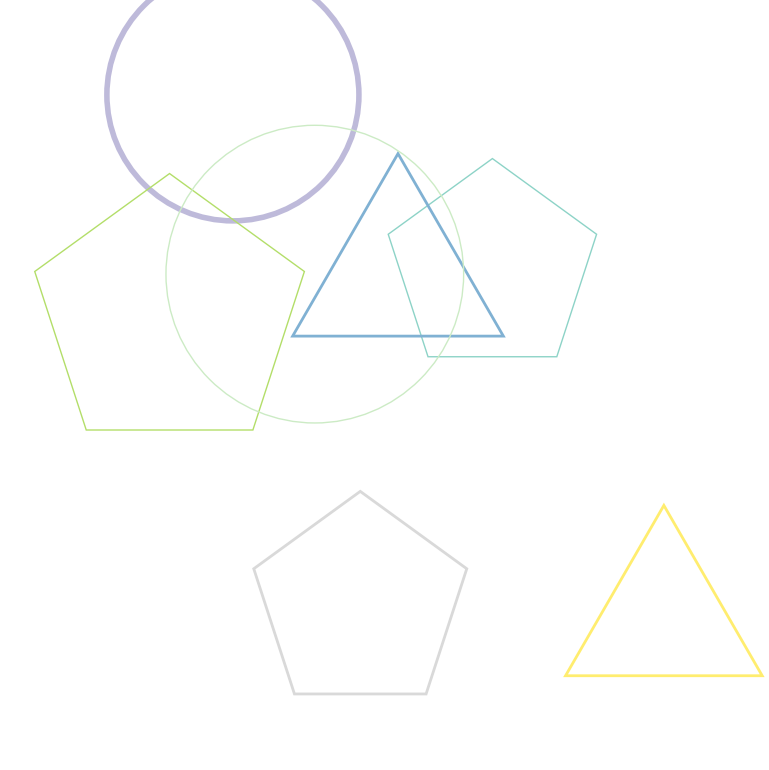[{"shape": "pentagon", "thickness": 0.5, "radius": 0.71, "center": [0.639, 0.652]}, {"shape": "circle", "thickness": 2, "radius": 0.82, "center": [0.302, 0.877]}, {"shape": "triangle", "thickness": 1, "radius": 0.79, "center": [0.517, 0.642]}, {"shape": "pentagon", "thickness": 0.5, "radius": 0.92, "center": [0.22, 0.591]}, {"shape": "pentagon", "thickness": 1, "radius": 0.73, "center": [0.468, 0.216]}, {"shape": "circle", "thickness": 0.5, "radius": 0.97, "center": [0.409, 0.644]}, {"shape": "triangle", "thickness": 1, "radius": 0.74, "center": [0.862, 0.196]}]